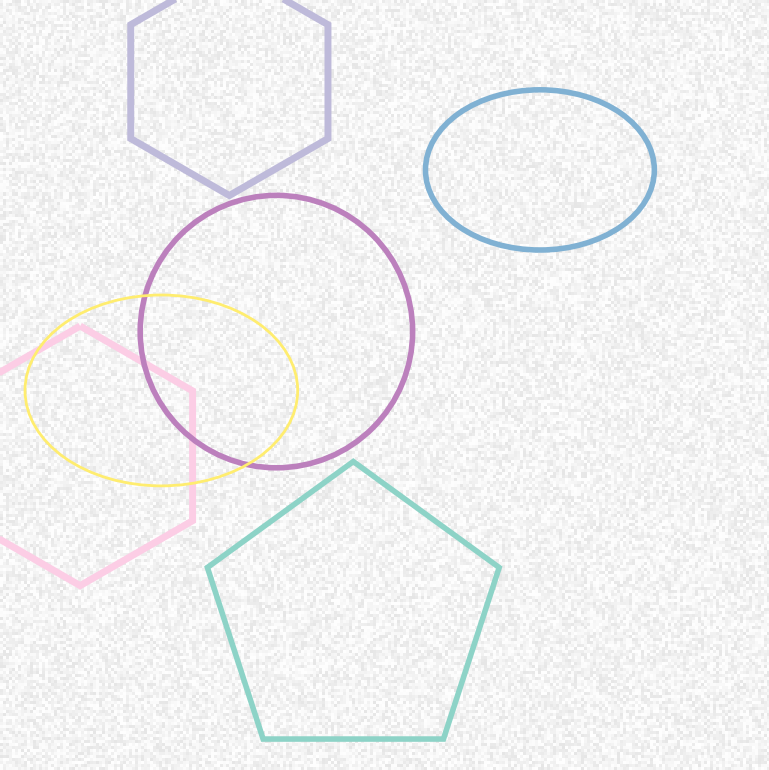[{"shape": "pentagon", "thickness": 2, "radius": 1.0, "center": [0.459, 0.201]}, {"shape": "hexagon", "thickness": 2.5, "radius": 0.74, "center": [0.298, 0.894]}, {"shape": "oval", "thickness": 2, "radius": 0.74, "center": [0.701, 0.779]}, {"shape": "hexagon", "thickness": 2.5, "radius": 0.84, "center": [0.104, 0.408]}, {"shape": "circle", "thickness": 2, "radius": 0.88, "center": [0.359, 0.569]}, {"shape": "oval", "thickness": 1, "radius": 0.89, "center": [0.21, 0.493]}]